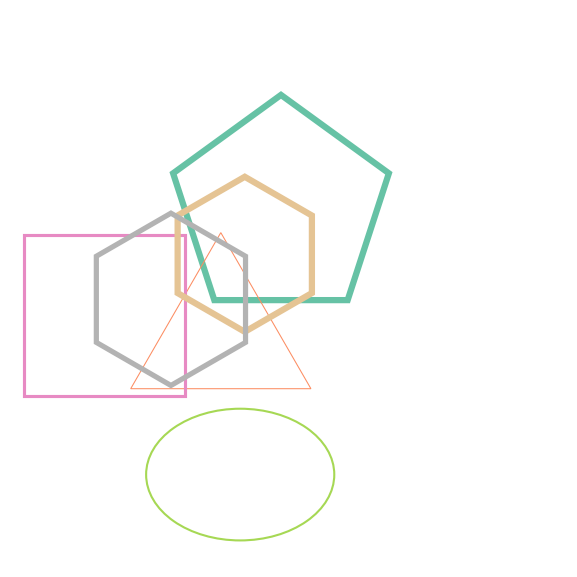[{"shape": "pentagon", "thickness": 3, "radius": 0.98, "center": [0.487, 0.638]}, {"shape": "triangle", "thickness": 0.5, "radius": 0.9, "center": [0.382, 0.416]}, {"shape": "square", "thickness": 1.5, "radius": 0.7, "center": [0.181, 0.453]}, {"shape": "oval", "thickness": 1, "radius": 0.81, "center": [0.416, 0.177]}, {"shape": "hexagon", "thickness": 3, "radius": 0.67, "center": [0.424, 0.559]}, {"shape": "hexagon", "thickness": 2.5, "radius": 0.75, "center": [0.296, 0.481]}]